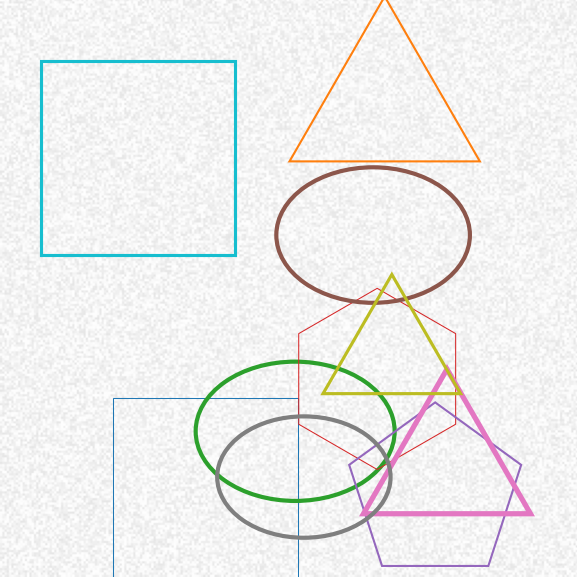[{"shape": "square", "thickness": 0.5, "radius": 0.8, "center": [0.356, 0.151]}, {"shape": "triangle", "thickness": 1, "radius": 0.95, "center": [0.666, 0.815]}, {"shape": "oval", "thickness": 2, "radius": 0.86, "center": [0.511, 0.252]}, {"shape": "hexagon", "thickness": 0.5, "radius": 0.78, "center": [0.653, 0.343]}, {"shape": "pentagon", "thickness": 1, "radius": 0.78, "center": [0.754, 0.146]}, {"shape": "oval", "thickness": 2, "radius": 0.84, "center": [0.646, 0.592]}, {"shape": "triangle", "thickness": 2.5, "radius": 0.83, "center": [0.774, 0.193]}, {"shape": "oval", "thickness": 2, "radius": 0.75, "center": [0.526, 0.173]}, {"shape": "triangle", "thickness": 1.5, "radius": 0.69, "center": [0.679, 0.386]}, {"shape": "square", "thickness": 1.5, "radius": 0.84, "center": [0.239, 0.725]}]